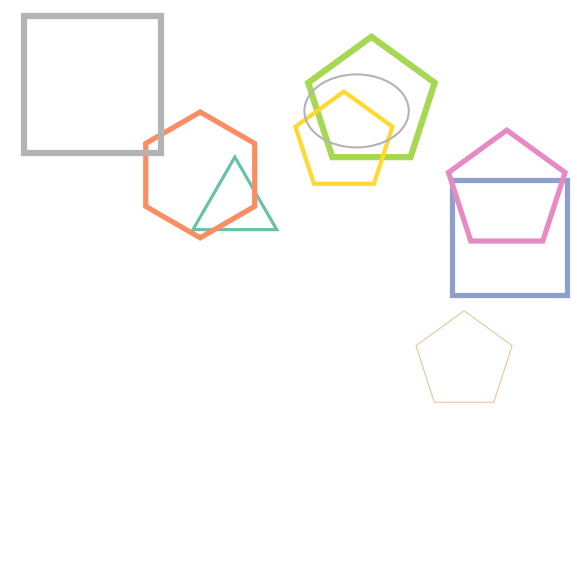[{"shape": "triangle", "thickness": 1.5, "radius": 0.42, "center": [0.407, 0.643]}, {"shape": "hexagon", "thickness": 2.5, "radius": 0.54, "center": [0.347, 0.696]}, {"shape": "square", "thickness": 2.5, "radius": 0.49, "center": [0.882, 0.588]}, {"shape": "pentagon", "thickness": 2.5, "radius": 0.53, "center": [0.878, 0.668]}, {"shape": "pentagon", "thickness": 3, "radius": 0.58, "center": [0.643, 0.82]}, {"shape": "pentagon", "thickness": 2, "radius": 0.44, "center": [0.596, 0.752]}, {"shape": "pentagon", "thickness": 0.5, "radius": 0.44, "center": [0.804, 0.373]}, {"shape": "square", "thickness": 3, "radius": 0.59, "center": [0.16, 0.853]}, {"shape": "oval", "thickness": 1, "radius": 0.45, "center": [0.617, 0.807]}]